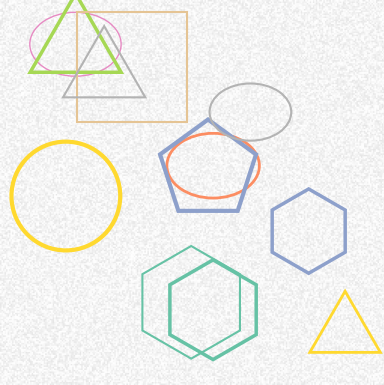[{"shape": "hexagon", "thickness": 2.5, "radius": 0.65, "center": [0.553, 0.196]}, {"shape": "hexagon", "thickness": 1.5, "radius": 0.73, "center": [0.497, 0.215]}, {"shape": "oval", "thickness": 2, "radius": 0.6, "center": [0.554, 0.57]}, {"shape": "hexagon", "thickness": 2.5, "radius": 0.55, "center": [0.802, 0.4]}, {"shape": "pentagon", "thickness": 3, "radius": 0.66, "center": [0.54, 0.558]}, {"shape": "oval", "thickness": 1, "radius": 0.59, "center": [0.196, 0.885]}, {"shape": "triangle", "thickness": 2.5, "radius": 0.68, "center": [0.196, 0.88]}, {"shape": "circle", "thickness": 3, "radius": 0.71, "center": [0.171, 0.491]}, {"shape": "triangle", "thickness": 2, "radius": 0.53, "center": [0.896, 0.138]}, {"shape": "square", "thickness": 1.5, "radius": 0.71, "center": [0.343, 0.826]}, {"shape": "oval", "thickness": 1.5, "radius": 0.53, "center": [0.65, 0.709]}, {"shape": "triangle", "thickness": 1.5, "radius": 0.62, "center": [0.271, 0.809]}]